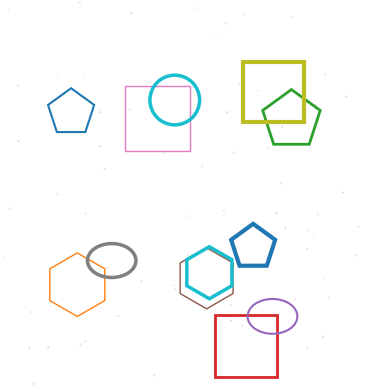[{"shape": "pentagon", "thickness": 1.5, "radius": 0.31, "center": [0.185, 0.708]}, {"shape": "pentagon", "thickness": 3, "radius": 0.3, "center": [0.658, 0.358]}, {"shape": "hexagon", "thickness": 1, "radius": 0.41, "center": [0.201, 0.261]}, {"shape": "pentagon", "thickness": 2, "radius": 0.39, "center": [0.757, 0.689]}, {"shape": "square", "thickness": 2, "radius": 0.4, "center": [0.639, 0.101]}, {"shape": "oval", "thickness": 1.5, "radius": 0.32, "center": [0.708, 0.178]}, {"shape": "hexagon", "thickness": 1, "radius": 0.4, "center": [0.537, 0.277]}, {"shape": "square", "thickness": 1, "radius": 0.42, "center": [0.409, 0.693]}, {"shape": "oval", "thickness": 2.5, "radius": 0.31, "center": [0.29, 0.323]}, {"shape": "square", "thickness": 3, "radius": 0.39, "center": [0.71, 0.761]}, {"shape": "hexagon", "thickness": 2.5, "radius": 0.34, "center": [0.544, 0.292]}, {"shape": "circle", "thickness": 2.5, "radius": 0.32, "center": [0.454, 0.74]}]